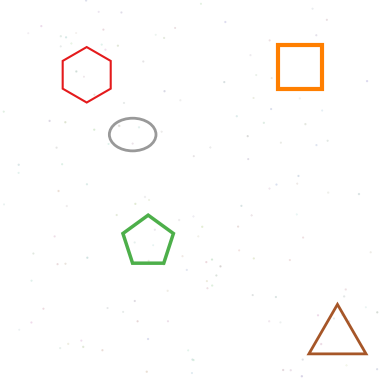[{"shape": "hexagon", "thickness": 1.5, "radius": 0.36, "center": [0.225, 0.806]}, {"shape": "pentagon", "thickness": 2.5, "radius": 0.34, "center": [0.385, 0.372]}, {"shape": "square", "thickness": 3, "radius": 0.29, "center": [0.78, 0.826]}, {"shape": "triangle", "thickness": 2, "radius": 0.43, "center": [0.877, 0.124]}, {"shape": "oval", "thickness": 2, "radius": 0.3, "center": [0.345, 0.651]}]